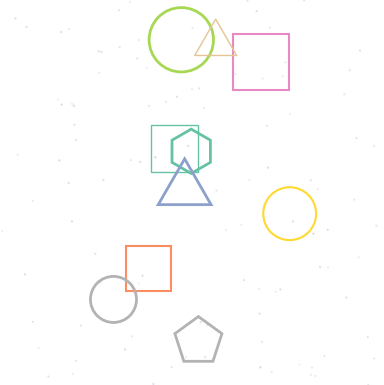[{"shape": "hexagon", "thickness": 2, "radius": 0.29, "center": [0.497, 0.607]}, {"shape": "square", "thickness": 1, "radius": 0.31, "center": [0.453, 0.615]}, {"shape": "square", "thickness": 1.5, "radius": 0.29, "center": [0.385, 0.302]}, {"shape": "triangle", "thickness": 2, "radius": 0.4, "center": [0.48, 0.508]}, {"shape": "square", "thickness": 1.5, "radius": 0.36, "center": [0.678, 0.839]}, {"shape": "circle", "thickness": 2, "radius": 0.42, "center": [0.471, 0.897]}, {"shape": "circle", "thickness": 1.5, "radius": 0.34, "center": [0.752, 0.445]}, {"shape": "triangle", "thickness": 1, "radius": 0.31, "center": [0.56, 0.887]}, {"shape": "circle", "thickness": 2, "radius": 0.3, "center": [0.295, 0.222]}, {"shape": "pentagon", "thickness": 2, "radius": 0.32, "center": [0.515, 0.114]}]